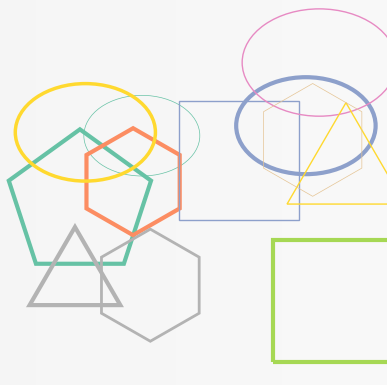[{"shape": "oval", "thickness": 0.5, "radius": 0.75, "center": [0.366, 0.648]}, {"shape": "pentagon", "thickness": 3, "radius": 0.96, "center": [0.206, 0.471]}, {"shape": "hexagon", "thickness": 3, "radius": 0.69, "center": [0.343, 0.528]}, {"shape": "square", "thickness": 1, "radius": 0.77, "center": [0.616, 0.582]}, {"shape": "oval", "thickness": 3, "radius": 0.9, "center": [0.789, 0.674]}, {"shape": "oval", "thickness": 1, "radius": 1.0, "center": [0.824, 0.838]}, {"shape": "square", "thickness": 3, "radius": 0.79, "center": [0.862, 0.218]}, {"shape": "triangle", "thickness": 1, "radius": 0.88, "center": [0.893, 0.558]}, {"shape": "oval", "thickness": 2.5, "radius": 0.9, "center": [0.22, 0.656]}, {"shape": "hexagon", "thickness": 0.5, "radius": 0.73, "center": [0.807, 0.637]}, {"shape": "triangle", "thickness": 3, "radius": 0.68, "center": [0.193, 0.275]}, {"shape": "hexagon", "thickness": 2, "radius": 0.73, "center": [0.388, 0.259]}]